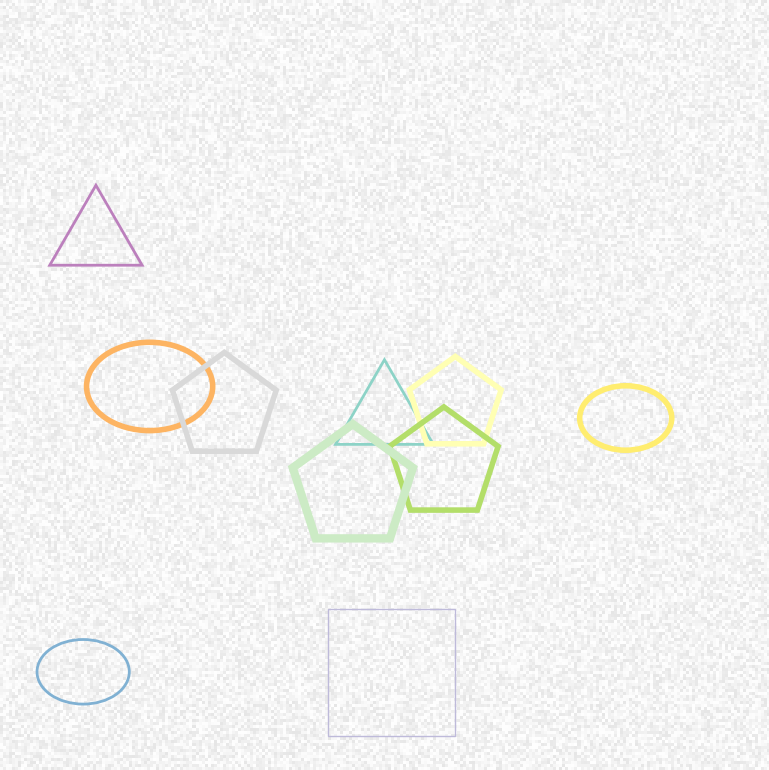[{"shape": "triangle", "thickness": 1, "radius": 0.37, "center": [0.499, 0.46]}, {"shape": "pentagon", "thickness": 2, "radius": 0.31, "center": [0.591, 0.474]}, {"shape": "square", "thickness": 0.5, "radius": 0.41, "center": [0.508, 0.127]}, {"shape": "oval", "thickness": 1, "radius": 0.3, "center": [0.108, 0.128]}, {"shape": "oval", "thickness": 2, "radius": 0.41, "center": [0.194, 0.498]}, {"shape": "pentagon", "thickness": 2, "radius": 0.37, "center": [0.576, 0.397]}, {"shape": "pentagon", "thickness": 2, "radius": 0.35, "center": [0.291, 0.471]}, {"shape": "triangle", "thickness": 1, "radius": 0.35, "center": [0.125, 0.69]}, {"shape": "pentagon", "thickness": 3, "radius": 0.41, "center": [0.458, 0.367]}, {"shape": "oval", "thickness": 2, "radius": 0.3, "center": [0.813, 0.457]}]